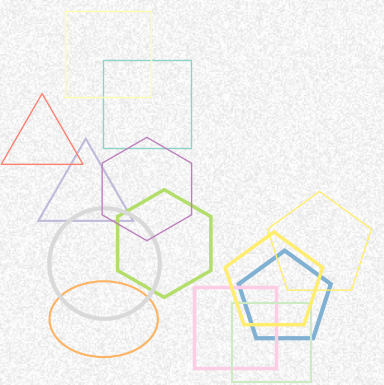[{"shape": "square", "thickness": 1, "radius": 0.57, "center": [0.381, 0.73]}, {"shape": "square", "thickness": 1, "radius": 0.56, "center": [0.281, 0.86]}, {"shape": "triangle", "thickness": 1.5, "radius": 0.71, "center": [0.223, 0.497]}, {"shape": "triangle", "thickness": 1, "radius": 0.61, "center": [0.109, 0.634]}, {"shape": "pentagon", "thickness": 3, "radius": 0.63, "center": [0.74, 0.223]}, {"shape": "oval", "thickness": 1.5, "radius": 0.7, "center": [0.269, 0.171]}, {"shape": "hexagon", "thickness": 2.5, "radius": 0.7, "center": [0.427, 0.367]}, {"shape": "square", "thickness": 2.5, "radius": 0.53, "center": [0.611, 0.149]}, {"shape": "circle", "thickness": 3, "radius": 0.72, "center": [0.272, 0.315]}, {"shape": "hexagon", "thickness": 1, "radius": 0.67, "center": [0.381, 0.509]}, {"shape": "square", "thickness": 1.5, "radius": 0.51, "center": [0.704, 0.111]}, {"shape": "pentagon", "thickness": 1, "radius": 0.71, "center": [0.83, 0.361]}, {"shape": "pentagon", "thickness": 2.5, "radius": 0.67, "center": [0.711, 0.264]}]